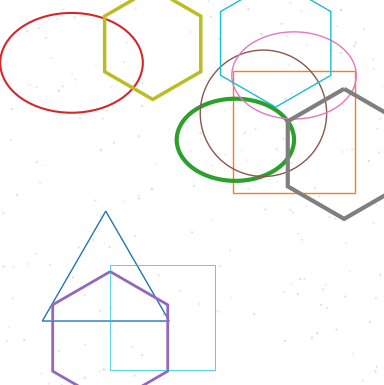[{"shape": "triangle", "thickness": 1, "radius": 0.95, "center": [0.275, 0.261]}, {"shape": "square", "thickness": 1, "radius": 0.79, "center": [0.764, 0.658]}, {"shape": "oval", "thickness": 3, "radius": 0.76, "center": [0.611, 0.637]}, {"shape": "oval", "thickness": 1.5, "radius": 0.93, "center": [0.186, 0.837]}, {"shape": "hexagon", "thickness": 2, "radius": 0.86, "center": [0.286, 0.122]}, {"shape": "circle", "thickness": 1, "radius": 0.82, "center": [0.684, 0.706]}, {"shape": "oval", "thickness": 1, "radius": 0.81, "center": [0.764, 0.804]}, {"shape": "hexagon", "thickness": 3, "radius": 0.84, "center": [0.894, 0.6]}, {"shape": "hexagon", "thickness": 2.5, "radius": 0.72, "center": [0.397, 0.886]}, {"shape": "square", "thickness": 0.5, "radius": 0.68, "center": [0.422, 0.176]}, {"shape": "hexagon", "thickness": 1, "radius": 0.83, "center": [0.716, 0.887]}]